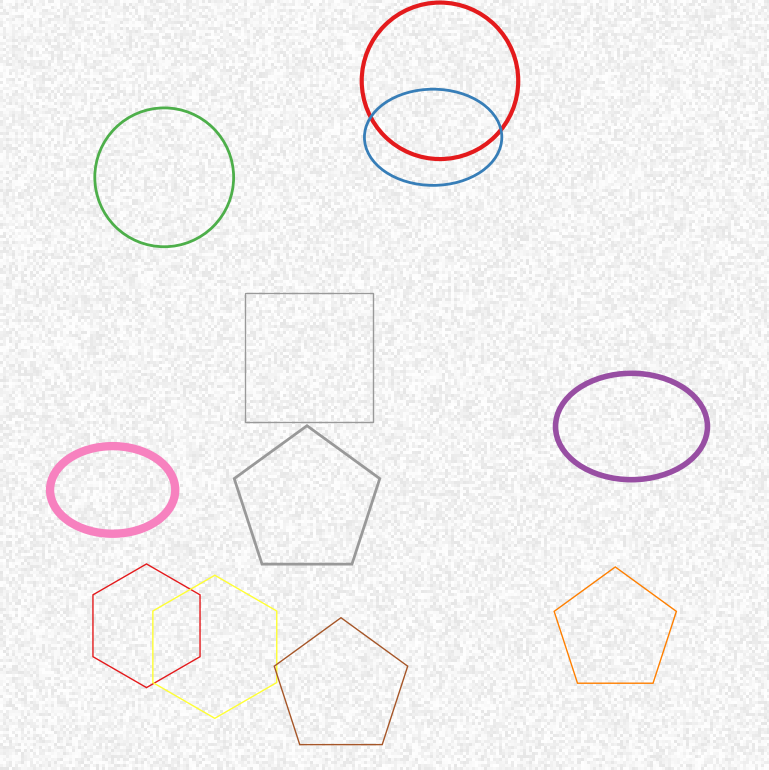[{"shape": "circle", "thickness": 1.5, "radius": 0.51, "center": [0.571, 0.895]}, {"shape": "hexagon", "thickness": 0.5, "radius": 0.4, "center": [0.19, 0.187]}, {"shape": "oval", "thickness": 1, "radius": 0.45, "center": [0.562, 0.822]}, {"shape": "circle", "thickness": 1, "radius": 0.45, "center": [0.213, 0.77]}, {"shape": "oval", "thickness": 2, "radius": 0.49, "center": [0.82, 0.446]}, {"shape": "pentagon", "thickness": 0.5, "radius": 0.42, "center": [0.799, 0.18]}, {"shape": "hexagon", "thickness": 0.5, "radius": 0.46, "center": [0.279, 0.16]}, {"shape": "pentagon", "thickness": 0.5, "radius": 0.46, "center": [0.443, 0.107]}, {"shape": "oval", "thickness": 3, "radius": 0.41, "center": [0.146, 0.364]}, {"shape": "pentagon", "thickness": 1, "radius": 0.5, "center": [0.399, 0.348]}, {"shape": "square", "thickness": 0.5, "radius": 0.42, "center": [0.401, 0.536]}]